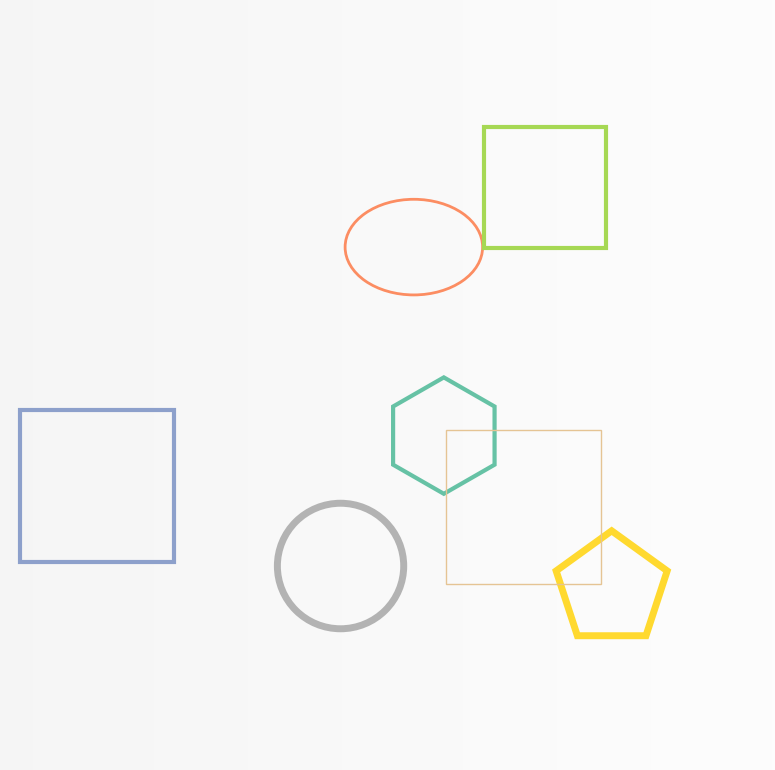[{"shape": "hexagon", "thickness": 1.5, "radius": 0.38, "center": [0.573, 0.434]}, {"shape": "oval", "thickness": 1, "radius": 0.44, "center": [0.534, 0.679]}, {"shape": "square", "thickness": 1.5, "radius": 0.5, "center": [0.125, 0.369]}, {"shape": "square", "thickness": 1.5, "radius": 0.39, "center": [0.703, 0.756]}, {"shape": "pentagon", "thickness": 2.5, "radius": 0.38, "center": [0.789, 0.235]}, {"shape": "square", "thickness": 0.5, "radius": 0.5, "center": [0.676, 0.342]}, {"shape": "circle", "thickness": 2.5, "radius": 0.41, "center": [0.439, 0.265]}]